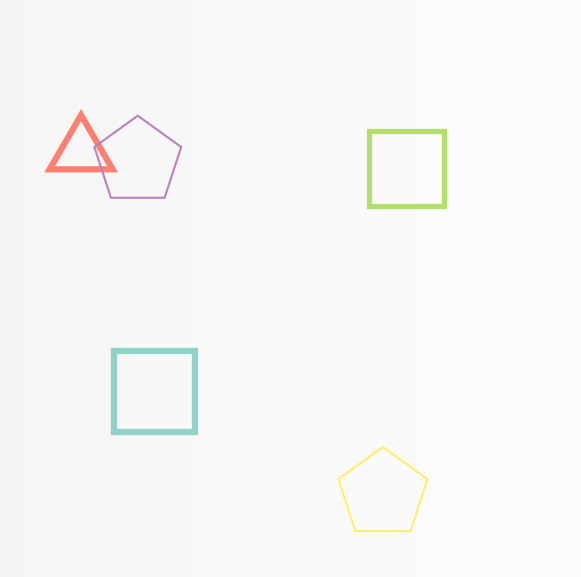[{"shape": "square", "thickness": 3, "radius": 0.35, "center": [0.266, 0.322]}, {"shape": "triangle", "thickness": 3, "radius": 0.31, "center": [0.14, 0.737]}, {"shape": "square", "thickness": 2.5, "radius": 0.32, "center": [0.699, 0.707]}, {"shape": "pentagon", "thickness": 1, "radius": 0.39, "center": [0.237, 0.72]}, {"shape": "pentagon", "thickness": 1, "radius": 0.4, "center": [0.659, 0.145]}]